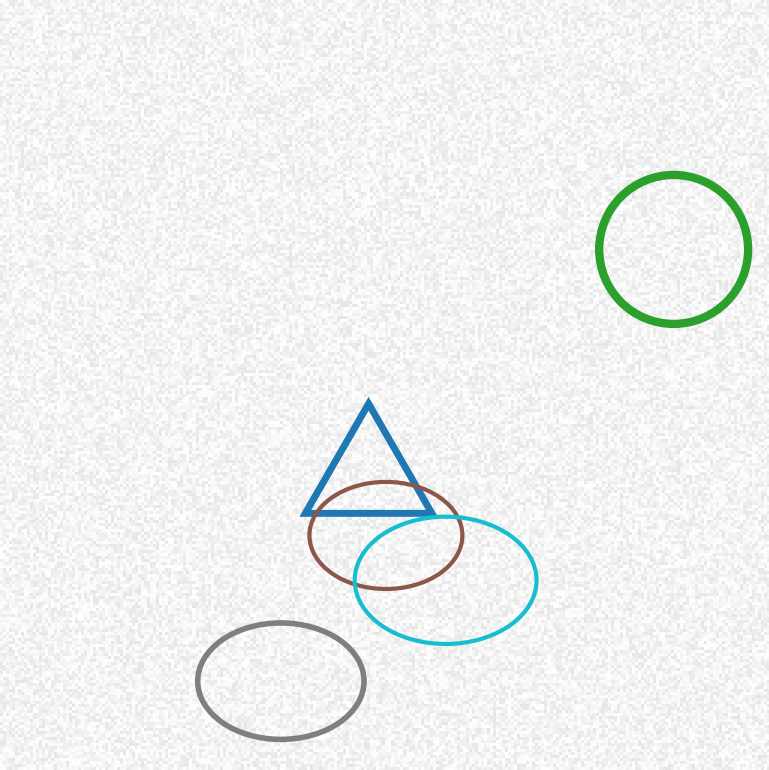[{"shape": "triangle", "thickness": 2.5, "radius": 0.47, "center": [0.479, 0.381]}, {"shape": "circle", "thickness": 3, "radius": 0.48, "center": [0.875, 0.676]}, {"shape": "oval", "thickness": 1.5, "radius": 0.5, "center": [0.501, 0.305]}, {"shape": "oval", "thickness": 2, "radius": 0.54, "center": [0.365, 0.115]}, {"shape": "oval", "thickness": 1.5, "radius": 0.59, "center": [0.579, 0.246]}]